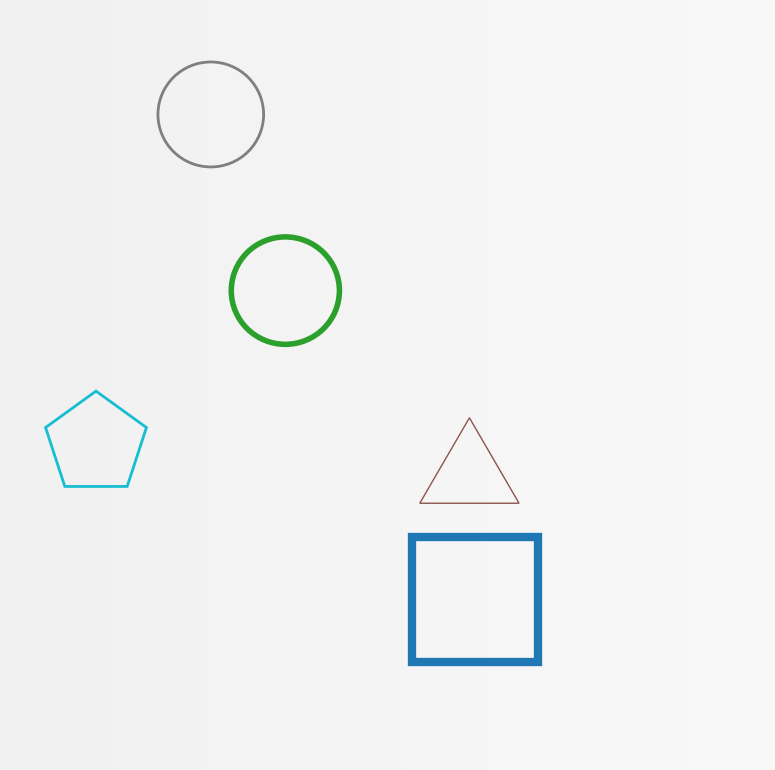[{"shape": "square", "thickness": 3, "radius": 0.41, "center": [0.613, 0.221]}, {"shape": "circle", "thickness": 2, "radius": 0.35, "center": [0.368, 0.623]}, {"shape": "triangle", "thickness": 0.5, "radius": 0.37, "center": [0.606, 0.383]}, {"shape": "circle", "thickness": 1, "radius": 0.34, "center": [0.272, 0.851]}, {"shape": "pentagon", "thickness": 1, "radius": 0.34, "center": [0.124, 0.424]}]